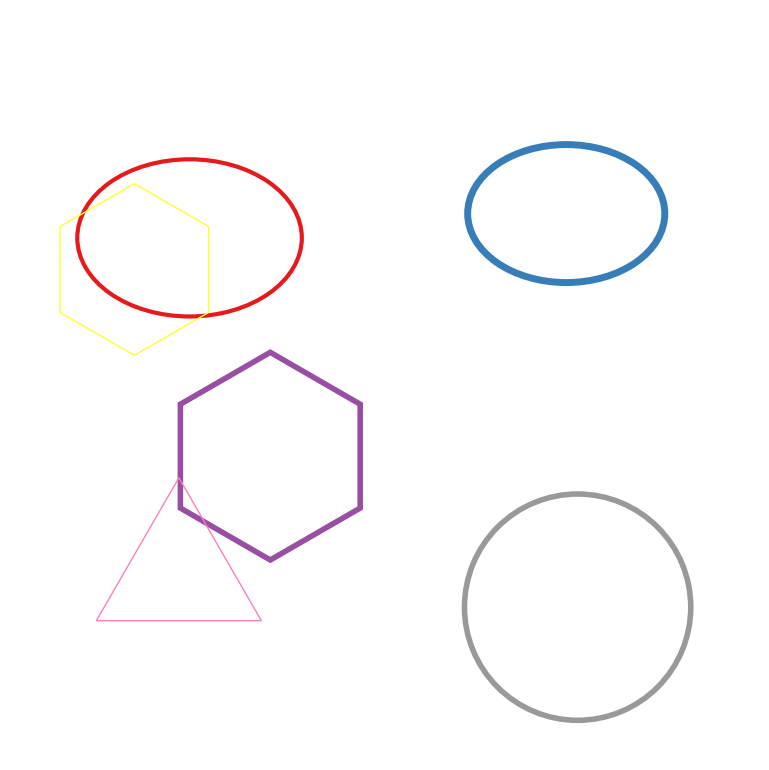[{"shape": "oval", "thickness": 1.5, "radius": 0.73, "center": [0.246, 0.691]}, {"shape": "oval", "thickness": 2.5, "radius": 0.64, "center": [0.735, 0.723]}, {"shape": "hexagon", "thickness": 2, "radius": 0.67, "center": [0.351, 0.408]}, {"shape": "hexagon", "thickness": 0.5, "radius": 0.56, "center": [0.175, 0.65]}, {"shape": "triangle", "thickness": 0.5, "radius": 0.62, "center": [0.232, 0.256]}, {"shape": "circle", "thickness": 2, "radius": 0.73, "center": [0.75, 0.211]}]